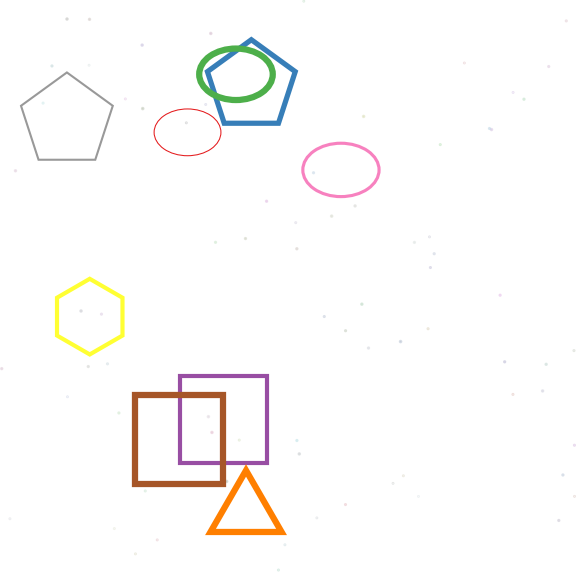[{"shape": "oval", "thickness": 0.5, "radius": 0.29, "center": [0.325, 0.77]}, {"shape": "pentagon", "thickness": 2.5, "radius": 0.4, "center": [0.435, 0.85]}, {"shape": "oval", "thickness": 3, "radius": 0.32, "center": [0.409, 0.87]}, {"shape": "square", "thickness": 2, "radius": 0.37, "center": [0.387, 0.273]}, {"shape": "triangle", "thickness": 3, "radius": 0.36, "center": [0.426, 0.113]}, {"shape": "hexagon", "thickness": 2, "radius": 0.33, "center": [0.155, 0.451]}, {"shape": "square", "thickness": 3, "radius": 0.38, "center": [0.31, 0.238]}, {"shape": "oval", "thickness": 1.5, "radius": 0.33, "center": [0.59, 0.705]}, {"shape": "pentagon", "thickness": 1, "radius": 0.42, "center": [0.116, 0.79]}]